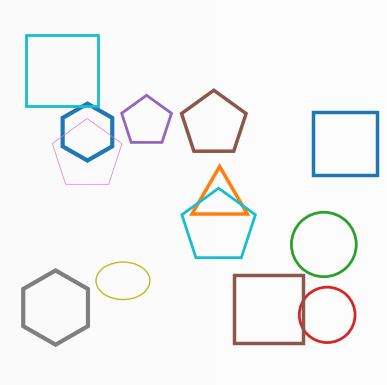[{"shape": "hexagon", "thickness": 3, "radius": 0.37, "center": [0.226, 0.657]}, {"shape": "square", "thickness": 2.5, "radius": 0.41, "center": [0.89, 0.627]}, {"shape": "triangle", "thickness": 2.5, "radius": 0.41, "center": [0.567, 0.485]}, {"shape": "circle", "thickness": 2, "radius": 0.42, "center": [0.836, 0.365]}, {"shape": "circle", "thickness": 2, "radius": 0.36, "center": [0.844, 0.182]}, {"shape": "pentagon", "thickness": 2, "radius": 0.34, "center": [0.378, 0.685]}, {"shape": "square", "thickness": 2.5, "radius": 0.45, "center": [0.694, 0.197]}, {"shape": "pentagon", "thickness": 2.5, "radius": 0.44, "center": [0.552, 0.678]}, {"shape": "pentagon", "thickness": 0.5, "radius": 0.47, "center": [0.225, 0.598]}, {"shape": "hexagon", "thickness": 3, "radius": 0.48, "center": [0.143, 0.201]}, {"shape": "oval", "thickness": 1, "radius": 0.35, "center": [0.317, 0.271]}, {"shape": "pentagon", "thickness": 2, "radius": 0.5, "center": [0.564, 0.411]}, {"shape": "square", "thickness": 2, "radius": 0.47, "center": [0.159, 0.817]}]